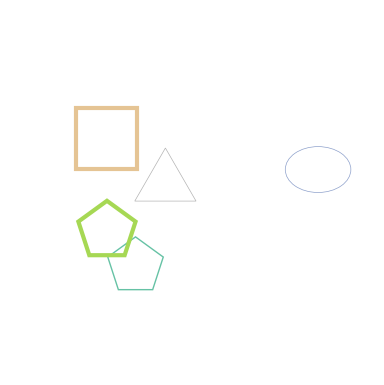[{"shape": "pentagon", "thickness": 1, "radius": 0.38, "center": [0.352, 0.309]}, {"shape": "oval", "thickness": 0.5, "radius": 0.43, "center": [0.826, 0.56]}, {"shape": "pentagon", "thickness": 3, "radius": 0.39, "center": [0.278, 0.4]}, {"shape": "square", "thickness": 3, "radius": 0.4, "center": [0.277, 0.64]}, {"shape": "triangle", "thickness": 0.5, "radius": 0.46, "center": [0.43, 0.524]}]